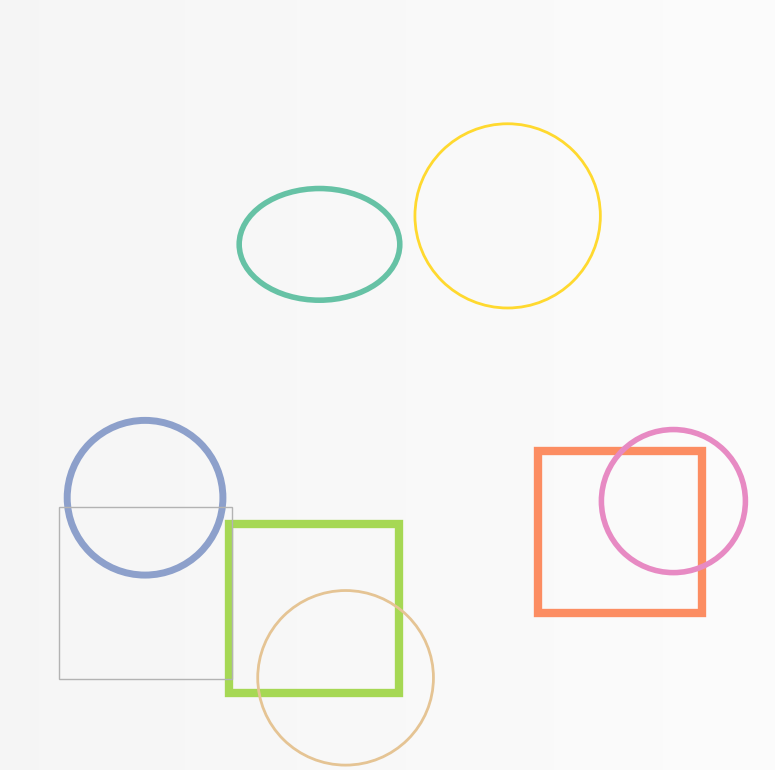[{"shape": "oval", "thickness": 2, "radius": 0.52, "center": [0.412, 0.683]}, {"shape": "square", "thickness": 3, "radius": 0.53, "center": [0.8, 0.309]}, {"shape": "circle", "thickness": 2.5, "radius": 0.5, "center": [0.187, 0.354]}, {"shape": "circle", "thickness": 2, "radius": 0.46, "center": [0.869, 0.349]}, {"shape": "square", "thickness": 3, "radius": 0.55, "center": [0.405, 0.21]}, {"shape": "circle", "thickness": 1, "radius": 0.6, "center": [0.655, 0.72]}, {"shape": "circle", "thickness": 1, "radius": 0.57, "center": [0.446, 0.12]}, {"shape": "square", "thickness": 0.5, "radius": 0.56, "center": [0.187, 0.229]}]